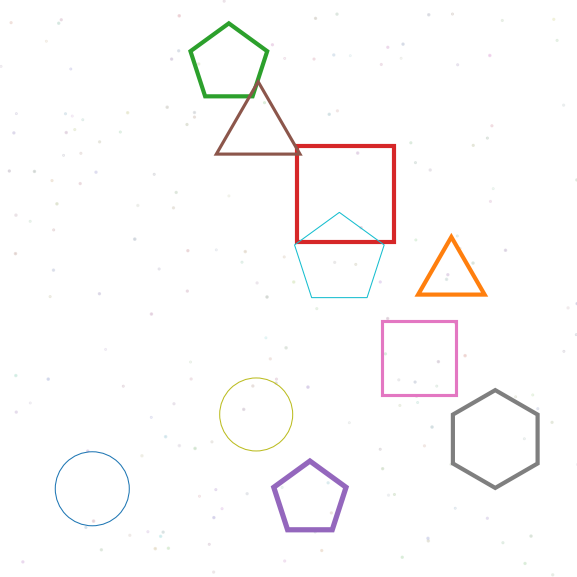[{"shape": "circle", "thickness": 0.5, "radius": 0.32, "center": [0.16, 0.153]}, {"shape": "triangle", "thickness": 2, "radius": 0.33, "center": [0.782, 0.522]}, {"shape": "pentagon", "thickness": 2, "radius": 0.35, "center": [0.396, 0.889]}, {"shape": "square", "thickness": 2, "radius": 0.42, "center": [0.598, 0.663]}, {"shape": "pentagon", "thickness": 2.5, "radius": 0.33, "center": [0.537, 0.135]}, {"shape": "triangle", "thickness": 1.5, "radius": 0.42, "center": [0.447, 0.774]}, {"shape": "square", "thickness": 1.5, "radius": 0.32, "center": [0.726, 0.379]}, {"shape": "hexagon", "thickness": 2, "radius": 0.42, "center": [0.858, 0.239]}, {"shape": "circle", "thickness": 0.5, "radius": 0.32, "center": [0.444, 0.281]}, {"shape": "pentagon", "thickness": 0.5, "radius": 0.41, "center": [0.588, 0.55]}]